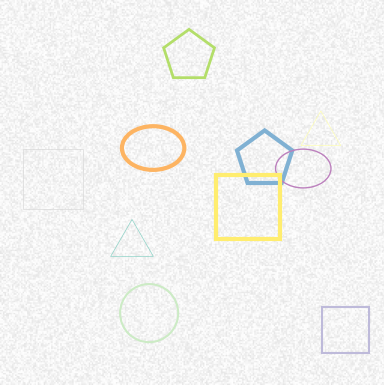[{"shape": "triangle", "thickness": 0.5, "radius": 0.32, "center": [0.343, 0.366]}, {"shape": "triangle", "thickness": 0.5, "radius": 0.3, "center": [0.833, 0.652]}, {"shape": "square", "thickness": 1.5, "radius": 0.3, "center": [0.897, 0.143]}, {"shape": "pentagon", "thickness": 3, "radius": 0.38, "center": [0.687, 0.586]}, {"shape": "oval", "thickness": 3, "radius": 0.41, "center": [0.398, 0.615]}, {"shape": "pentagon", "thickness": 2, "radius": 0.35, "center": [0.491, 0.854]}, {"shape": "square", "thickness": 0.5, "radius": 0.39, "center": [0.138, 0.535]}, {"shape": "oval", "thickness": 1, "radius": 0.36, "center": [0.788, 0.562]}, {"shape": "circle", "thickness": 1.5, "radius": 0.38, "center": [0.387, 0.187]}, {"shape": "square", "thickness": 3, "radius": 0.41, "center": [0.644, 0.462]}]